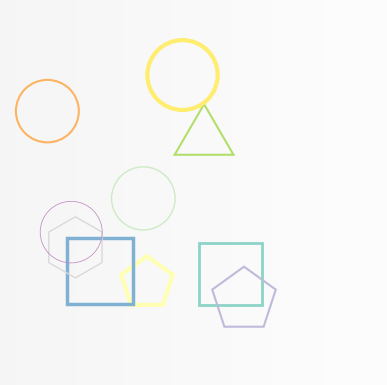[{"shape": "square", "thickness": 2, "radius": 0.4, "center": [0.595, 0.288]}, {"shape": "pentagon", "thickness": 3, "radius": 0.35, "center": [0.379, 0.265]}, {"shape": "pentagon", "thickness": 1.5, "radius": 0.43, "center": [0.63, 0.221]}, {"shape": "square", "thickness": 2.5, "radius": 0.43, "center": [0.258, 0.295]}, {"shape": "circle", "thickness": 1.5, "radius": 0.41, "center": [0.122, 0.711]}, {"shape": "triangle", "thickness": 1.5, "radius": 0.44, "center": [0.527, 0.642]}, {"shape": "hexagon", "thickness": 1, "radius": 0.4, "center": [0.195, 0.358]}, {"shape": "circle", "thickness": 0.5, "radius": 0.4, "center": [0.184, 0.397]}, {"shape": "circle", "thickness": 1, "radius": 0.41, "center": [0.37, 0.485]}, {"shape": "circle", "thickness": 3, "radius": 0.45, "center": [0.471, 0.805]}]